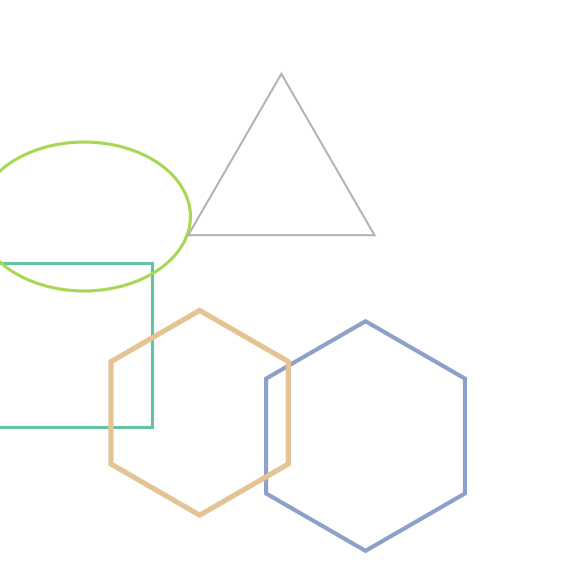[{"shape": "square", "thickness": 1.5, "radius": 0.71, "center": [0.121, 0.402]}, {"shape": "hexagon", "thickness": 2, "radius": 0.99, "center": [0.633, 0.244]}, {"shape": "oval", "thickness": 1.5, "radius": 0.92, "center": [0.146, 0.624]}, {"shape": "hexagon", "thickness": 2.5, "radius": 0.89, "center": [0.346, 0.284]}, {"shape": "triangle", "thickness": 1, "radius": 0.93, "center": [0.487, 0.685]}]